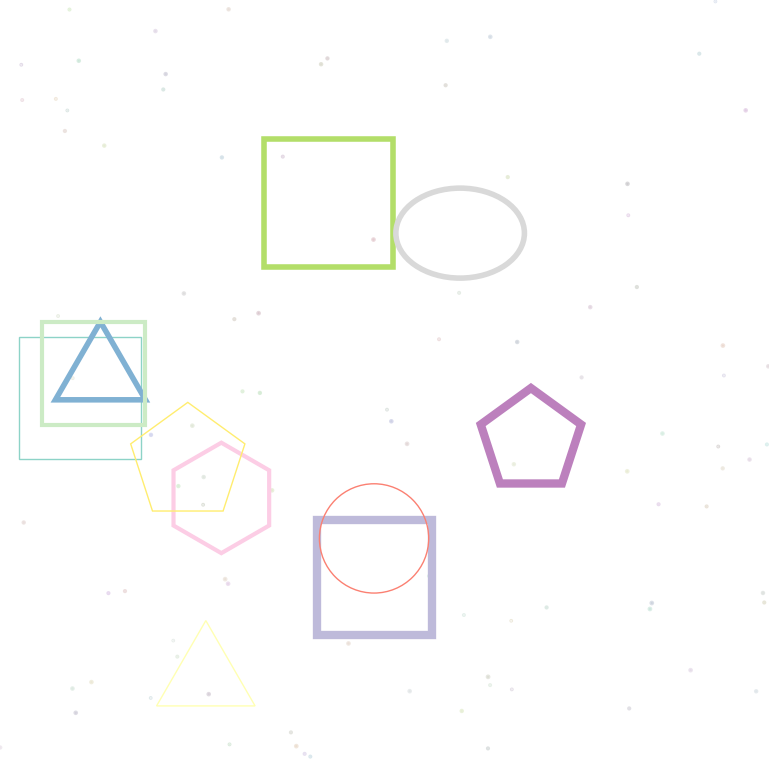[{"shape": "square", "thickness": 0.5, "radius": 0.4, "center": [0.104, 0.484]}, {"shape": "triangle", "thickness": 0.5, "radius": 0.37, "center": [0.267, 0.12]}, {"shape": "square", "thickness": 3, "radius": 0.38, "center": [0.487, 0.25]}, {"shape": "circle", "thickness": 0.5, "radius": 0.35, "center": [0.486, 0.301]}, {"shape": "triangle", "thickness": 2, "radius": 0.34, "center": [0.13, 0.515]}, {"shape": "square", "thickness": 2, "radius": 0.42, "center": [0.427, 0.737]}, {"shape": "hexagon", "thickness": 1.5, "radius": 0.36, "center": [0.287, 0.353]}, {"shape": "oval", "thickness": 2, "radius": 0.42, "center": [0.598, 0.697]}, {"shape": "pentagon", "thickness": 3, "radius": 0.34, "center": [0.69, 0.428]}, {"shape": "square", "thickness": 1.5, "radius": 0.34, "center": [0.121, 0.515]}, {"shape": "pentagon", "thickness": 0.5, "radius": 0.39, "center": [0.244, 0.399]}]